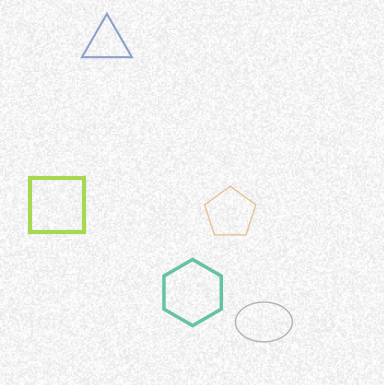[{"shape": "hexagon", "thickness": 2.5, "radius": 0.43, "center": [0.5, 0.24]}, {"shape": "triangle", "thickness": 1.5, "radius": 0.38, "center": [0.278, 0.889]}, {"shape": "square", "thickness": 3, "radius": 0.35, "center": [0.148, 0.467]}, {"shape": "pentagon", "thickness": 1, "radius": 0.35, "center": [0.598, 0.446]}, {"shape": "oval", "thickness": 1, "radius": 0.37, "center": [0.685, 0.164]}]